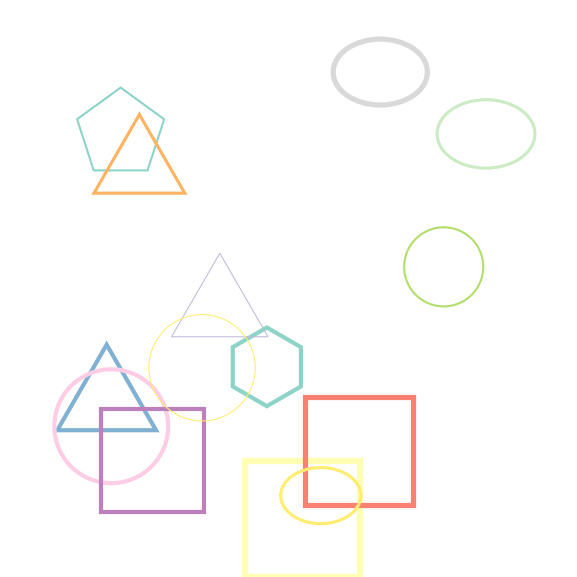[{"shape": "pentagon", "thickness": 1, "radius": 0.4, "center": [0.209, 0.768]}, {"shape": "hexagon", "thickness": 2, "radius": 0.34, "center": [0.462, 0.364]}, {"shape": "square", "thickness": 3, "radius": 0.5, "center": [0.524, 0.1]}, {"shape": "triangle", "thickness": 0.5, "radius": 0.48, "center": [0.381, 0.464]}, {"shape": "square", "thickness": 2.5, "radius": 0.47, "center": [0.622, 0.219]}, {"shape": "triangle", "thickness": 2, "radius": 0.49, "center": [0.185, 0.304]}, {"shape": "triangle", "thickness": 1.5, "radius": 0.45, "center": [0.241, 0.71]}, {"shape": "circle", "thickness": 1, "radius": 0.34, "center": [0.768, 0.537]}, {"shape": "circle", "thickness": 2, "radius": 0.49, "center": [0.193, 0.261]}, {"shape": "oval", "thickness": 2.5, "radius": 0.41, "center": [0.658, 0.874]}, {"shape": "square", "thickness": 2, "radius": 0.45, "center": [0.264, 0.202]}, {"shape": "oval", "thickness": 1.5, "radius": 0.42, "center": [0.842, 0.767]}, {"shape": "circle", "thickness": 0.5, "radius": 0.46, "center": [0.35, 0.362]}, {"shape": "oval", "thickness": 1.5, "radius": 0.35, "center": [0.555, 0.141]}]